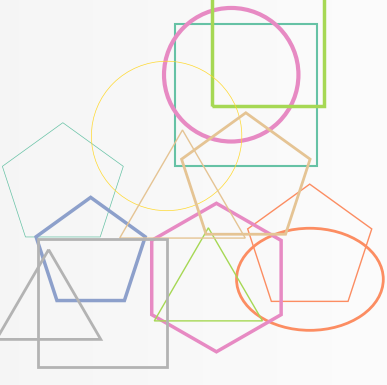[{"shape": "pentagon", "thickness": 0.5, "radius": 0.82, "center": [0.162, 0.517]}, {"shape": "square", "thickness": 1.5, "radius": 0.92, "center": [0.635, 0.754]}, {"shape": "pentagon", "thickness": 1, "radius": 0.84, "center": [0.799, 0.353]}, {"shape": "oval", "thickness": 2, "radius": 0.95, "center": [0.8, 0.275]}, {"shape": "pentagon", "thickness": 2.5, "radius": 0.74, "center": [0.234, 0.339]}, {"shape": "hexagon", "thickness": 2.5, "radius": 0.96, "center": [0.559, 0.279]}, {"shape": "circle", "thickness": 3, "radius": 0.87, "center": [0.597, 0.806]}, {"shape": "triangle", "thickness": 1, "radius": 0.81, "center": [0.538, 0.247]}, {"shape": "square", "thickness": 2.5, "radius": 0.73, "center": [0.691, 0.87]}, {"shape": "circle", "thickness": 0.5, "radius": 0.97, "center": [0.43, 0.647]}, {"shape": "pentagon", "thickness": 2, "radius": 0.87, "center": [0.634, 0.533]}, {"shape": "triangle", "thickness": 1, "radius": 0.94, "center": [0.471, 0.475]}, {"shape": "triangle", "thickness": 2, "radius": 0.78, "center": [0.125, 0.196]}, {"shape": "square", "thickness": 2, "radius": 0.83, "center": [0.264, 0.213]}]